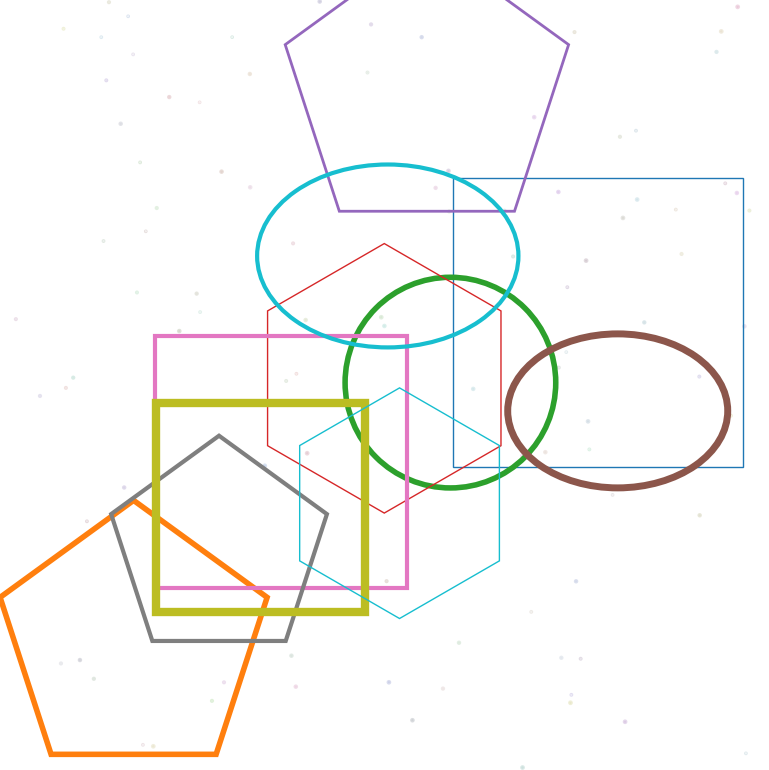[{"shape": "square", "thickness": 0.5, "radius": 0.94, "center": [0.777, 0.581]}, {"shape": "pentagon", "thickness": 2, "radius": 0.91, "center": [0.174, 0.168]}, {"shape": "circle", "thickness": 2, "radius": 0.68, "center": [0.585, 0.503]}, {"shape": "hexagon", "thickness": 0.5, "radius": 0.88, "center": [0.499, 0.509]}, {"shape": "pentagon", "thickness": 1, "radius": 0.97, "center": [0.554, 0.882]}, {"shape": "oval", "thickness": 2.5, "radius": 0.71, "center": [0.802, 0.466]}, {"shape": "square", "thickness": 1.5, "radius": 0.82, "center": [0.365, 0.4]}, {"shape": "pentagon", "thickness": 1.5, "radius": 0.74, "center": [0.284, 0.287]}, {"shape": "square", "thickness": 3, "radius": 0.68, "center": [0.338, 0.341]}, {"shape": "hexagon", "thickness": 0.5, "radius": 0.75, "center": [0.519, 0.346]}, {"shape": "oval", "thickness": 1.5, "radius": 0.85, "center": [0.504, 0.668]}]